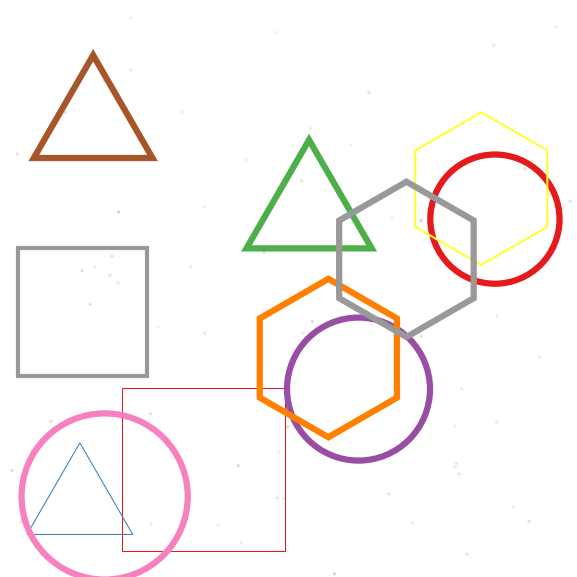[{"shape": "circle", "thickness": 3, "radius": 0.56, "center": [0.857, 0.62]}, {"shape": "square", "thickness": 0.5, "radius": 0.71, "center": [0.352, 0.187]}, {"shape": "triangle", "thickness": 0.5, "radius": 0.53, "center": [0.138, 0.127]}, {"shape": "triangle", "thickness": 3, "radius": 0.63, "center": [0.535, 0.632]}, {"shape": "circle", "thickness": 3, "radius": 0.62, "center": [0.621, 0.325]}, {"shape": "hexagon", "thickness": 3, "radius": 0.69, "center": [0.569, 0.379]}, {"shape": "hexagon", "thickness": 1, "radius": 0.66, "center": [0.833, 0.673]}, {"shape": "triangle", "thickness": 3, "radius": 0.59, "center": [0.161, 0.785]}, {"shape": "circle", "thickness": 3, "radius": 0.72, "center": [0.181, 0.139]}, {"shape": "square", "thickness": 2, "radius": 0.56, "center": [0.143, 0.459]}, {"shape": "hexagon", "thickness": 3, "radius": 0.67, "center": [0.704, 0.55]}]